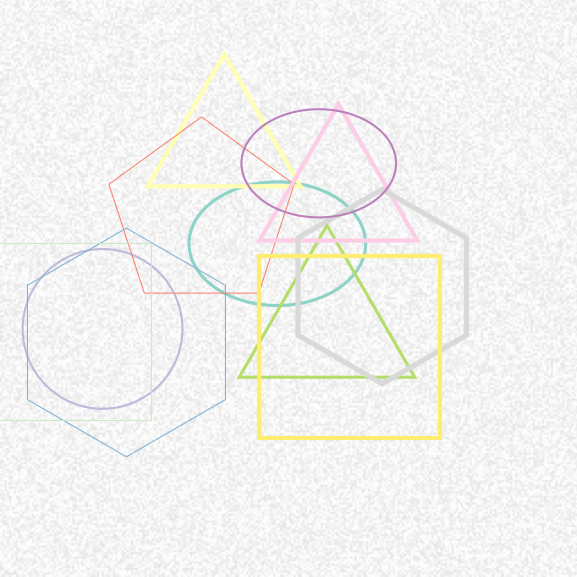[{"shape": "oval", "thickness": 1.5, "radius": 0.76, "center": [0.48, 0.577]}, {"shape": "triangle", "thickness": 2, "radius": 0.76, "center": [0.388, 0.753]}, {"shape": "circle", "thickness": 1, "radius": 0.69, "center": [0.178, 0.43]}, {"shape": "pentagon", "thickness": 0.5, "radius": 0.84, "center": [0.349, 0.628]}, {"shape": "hexagon", "thickness": 0.5, "radius": 0.99, "center": [0.219, 0.406]}, {"shape": "triangle", "thickness": 1.5, "radius": 0.88, "center": [0.566, 0.434]}, {"shape": "triangle", "thickness": 2, "radius": 0.79, "center": [0.586, 0.661]}, {"shape": "hexagon", "thickness": 2.5, "radius": 0.84, "center": [0.662, 0.503]}, {"shape": "oval", "thickness": 1, "radius": 0.67, "center": [0.552, 0.716]}, {"shape": "square", "thickness": 0.5, "radius": 0.77, "center": [0.108, 0.425]}, {"shape": "square", "thickness": 2, "radius": 0.79, "center": [0.605, 0.398]}]